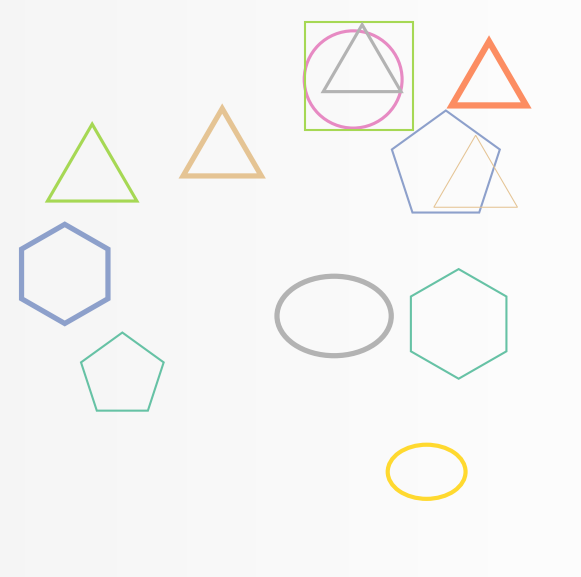[{"shape": "pentagon", "thickness": 1, "radius": 0.37, "center": [0.21, 0.349]}, {"shape": "hexagon", "thickness": 1, "radius": 0.47, "center": [0.789, 0.438]}, {"shape": "triangle", "thickness": 3, "radius": 0.37, "center": [0.841, 0.853]}, {"shape": "pentagon", "thickness": 1, "radius": 0.49, "center": [0.767, 0.71]}, {"shape": "hexagon", "thickness": 2.5, "radius": 0.43, "center": [0.111, 0.525]}, {"shape": "circle", "thickness": 1.5, "radius": 0.42, "center": [0.608, 0.862]}, {"shape": "triangle", "thickness": 1.5, "radius": 0.44, "center": [0.159, 0.695]}, {"shape": "square", "thickness": 1, "radius": 0.47, "center": [0.618, 0.868]}, {"shape": "oval", "thickness": 2, "radius": 0.33, "center": [0.734, 0.182]}, {"shape": "triangle", "thickness": 2.5, "radius": 0.39, "center": [0.382, 0.733]}, {"shape": "triangle", "thickness": 0.5, "radius": 0.42, "center": [0.818, 0.682]}, {"shape": "triangle", "thickness": 1.5, "radius": 0.39, "center": [0.623, 0.879]}, {"shape": "oval", "thickness": 2.5, "radius": 0.49, "center": [0.575, 0.452]}]